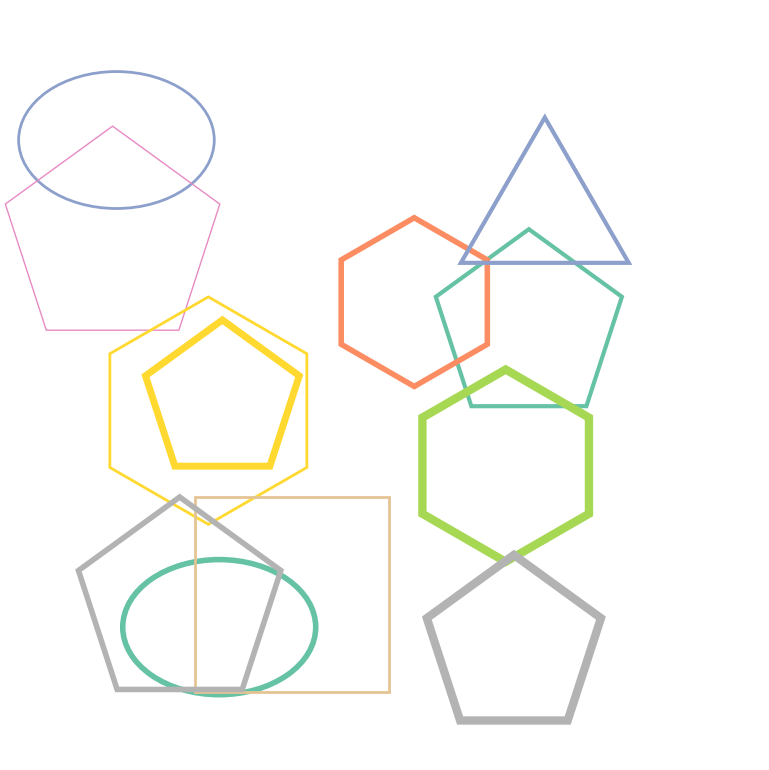[{"shape": "pentagon", "thickness": 1.5, "radius": 0.64, "center": [0.687, 0.575]}, {"shape": "oval", "thickness": 2, "radius": 0.63, "center": [0.285, 0.186]}, {"shape": "hexagon", "thickness": 2, "radius": 0.55, "center": [0.538, 0.608]}, {"shape": "triangle", "thickness": 1.5, "radius": 0.63, "center": [0.708, 0.722]}, {"shape": "oval", "thickness": 1, "radius": 0.64, "center": [0.151, 0.818]}, {"shape": "pentagon", "thickness": 0.5, "radius": 0.73, "center": [0.146, 0.69]}, {"shape": "hexagon", "thickness": 3, "radius": 0.62, "center": [0.657, 0.395]}, {"shape": "hexagon", "thickness": 1, "radius": 0.74, "center": [0.271, 0.467]}, {"shape": "pentagon", "thickness": 2.5, "radius": 0.52, "center": [0.289, 0.48]}, {"shape": "square", "thickness": 1, "radius": 0.63, "center": [0.379, 0.228]}, {"shape": "pentagon", "thickness": 3, "radius": 0.59, "center": [0.667, 0.16]}, {"shape": "pentagon", "thickness": 2, "radius": 0.69, "center": [0.233, 0.216]}]